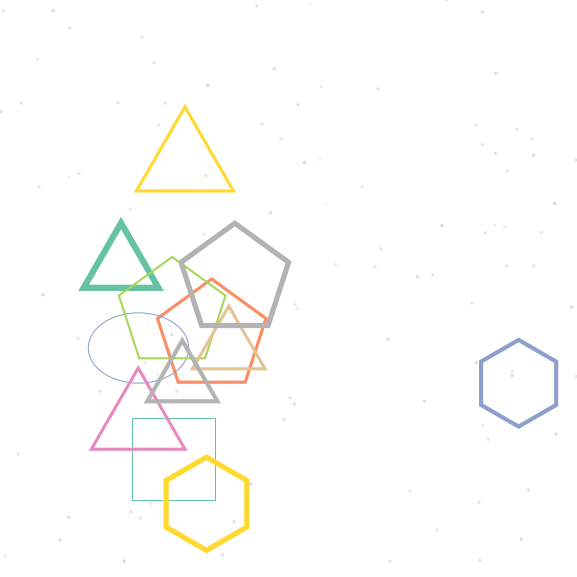[{"shape": "square", "thickness": 0.5, "radius": 0.36, "center": [0.3, 0.204]}, {"shape": "triangle", "thickness": 3, "radius": 0.37, "center": [0.21, 0.538]}, {"shape": "pentagon", "thickness": 1.5, "radius": 0.49, "center": [0.367, 0.417]}, {"shape": "hexagon", "thickness": 2, "radius": 0.38, "center": [0.898, 0.335]}, {"shape": "oval", "thickness": 0.5, "radius": 0.43, "center": [0.24, 0.397]}, {"shape": "triangle", "thickness": 1.5, "radius": 0.47, "center": [0.239, 0.268]}, {"shape": "pentagon", "thickness": 1, "radius": 0.49, "center": [0.298, 0.457]}, {"shape": "triangle", "thickness": 1.5, "radius": 0.48, "center": [0.32, 0.717]}, {"shape": "hexagon", "thickness": 2.5, "radius": 0.4, "center": [0.357, 0.127]}, {"shape": "triangle", "thickness": 1.5, "radius": 0.36, "center": [0.396, 0.397]}, {"shape": "pentagon", "thickness": 2.5, "radius": 0.49, "center": [0.407, 0.515]}, {"shape": "triangle", "thickness": 2, "radius": 0.35, "center": [0.316, 0.339]}]